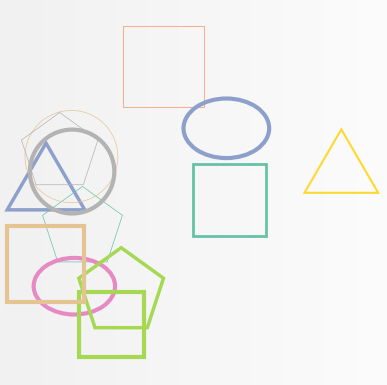[{"shape": "square", "thickness": 2, "radius": 0.47, "center": [0.593, 0.481]}, {"shape": "pentagon", "thickness": 0.5, "radius": 0.54, "center": [0.213, 0.407]}, {"shape": "square", "thickness": 0.5, "radius": 0.53, "center": [0.422, 0.828]}, {"shape": "triangle", "thickness": 2.5, "radius": 0.58, "center": [0.119, 0.513]}, {"shape": "oval", "thickness": 3, "radius": 0.55, "center": [0.584, 0.667]}, {"shape": "oval", "thickness": 3, "radius": 0.53, "center": [0.192, 0.257]}, {"shape": "square", "thickness": 3, "radius": 0.42, "center": [0.287, 0.156]}, {"shape": "pentagon", "thickness": 2.5, "radius": 0.57, "center": [0.313, 0.242]}, {"shape": "triangle", "thickness": 1.5, "radius": 0.55, "center": [0.881, 0.554]}, {"shape": "circle", "thickness": 0.5, "radius": 0.6, "center": [0.184, 0.593]}, {"shape": "square", "thickness": 3, "radius": 0.5, "center": [0.118, 0.314]}, {"shape": "circle", "thickness": 3, "radius": 0.54, "center": [0.186, 0.554]}, {"shape": "pentagon", "thickness": 0.5, "radius": 0.52, "center": [0.154, 0.604]}]